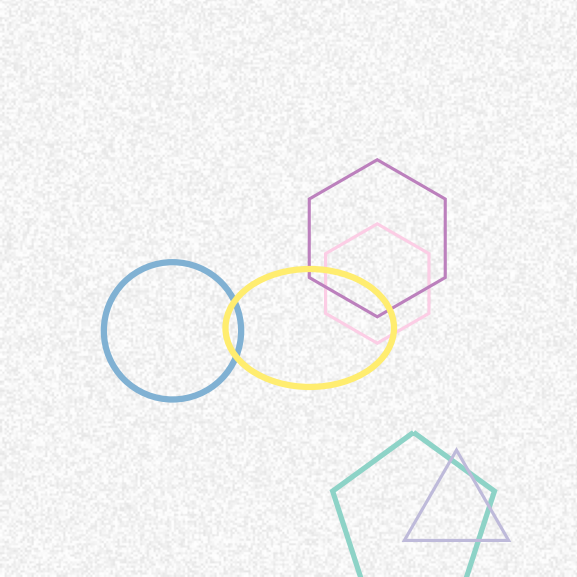[{"shape": "pentagon", "thickness": 2.5, "radius": 0.74, "center": [0.716, 0.103]}, {"shape": "triangle", "thickness": 1.5, "radius": 0.52, "center": [0.79, 0.115]}, {"shape": "circle", "thickness": 3, "radius": 0.59, "center": [0.299, 0.426]}, {"shape": "hexagon", "thickness": 1.5, "radius": 0.52, "center": [0.653, 0.508]}, {"shape": "hexagon", "thickness": 1.5, "radius": 0.68, "center": [0.653, 0.587]}, {"shape": "oval", "thickness": 3, "radius": 0.73, "center": [0.536, 0.431]}]